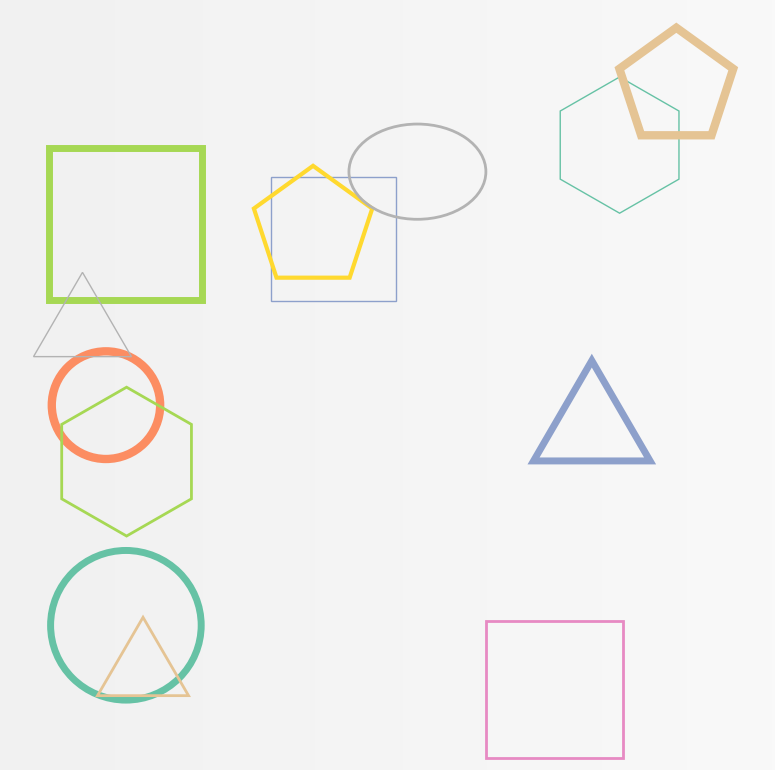[{"shape": "hexagon", "thickness": 0.5, "radius": 0.44, "center": [0.799, 0.812]}, {"shape": "circle", "thickness": 2.5, "radius": 0.49, "center": [0.162, 0.188]}, {"shape": "circle", "thickness": 3, "radius": 0.35, "center": [0.137, 0.474]}, {"shape": "triangle", "thickness": 2.5, "radius": 0.43, "center": [0.764, 0.445]}, {"shape": "square", "thickness": 0.5, "radius": 0.4, "center": [0.43, 0.69]}, {"shape": "square", "thickness": 1, "radius": 0.44, "center": [0.715, 0.104]}, {"shape": "hexagon", "thickness": 1, "radius": 0.48, "center": [0.163, 0.401]}, {"shape": "square", "thickness": 2.5, "radius": 0.49, "center": [0.162, 0.709]}, {"shape": "pentagon", "thickness": 1.5, "radius": 0.4, "center": [0.404, 0.704]}, {"shape": "triangle", "thickness": 1, "radius": 0.34, "center": [0.185, 0.13]}, {"shape": "pentagon", "thickness": 3, "radius": 0.39, "center": [0.873, 0.887]}, {"shape": "triangle", "thickness": 0.5, "radius": 0.36, "center": [0.106, 0.573]}, {"shape": "oval", "thickness": 1, "radius": 0.44, "center": [0.539, 0.777]}]